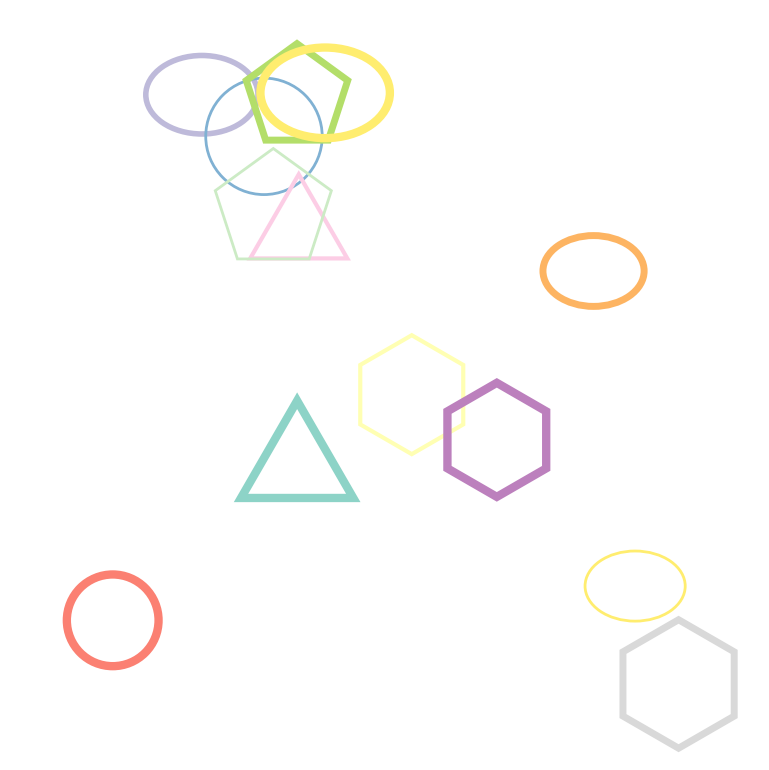[{"shape": "triangle", "thickness": 3, "radius": 0.42, "center": [0.386, 0.395]}, {"shape": "hexagon", "thickness": 1.5, "radius": 0.39, "center": [0.535, 0.487]}, {"shape": "oval", "thickness": 2, "radius": 0.36, "center": [0.262, 0.877]}, {"shape": "circle", "thickness": 3, "radius": 0.3, "center": [0.146, 0.194]}, {"shape": "circle", "thickness": 1, "radius": 0.38, "center": [0.343, 0.823]}, {"shape": "oval", "thickness": 2.5, "radius": 0.33, "center": [0.771, 0.648]}, {"shape": "pentagon", "thickness": 2.5, "radius": 0.35, "center": [0.386, 0.874]}, {"shape": "triangle", "thickness": 1.5, "radius": 0.36, "center": [0.388, 0.701]}, {"shape": "hexagon", "thickness": 2.5, "radius": 0.42, "center": [0.881, 0.112]}, {"shape": "hexagon", "thickness": 3, "radius": 0.37, "center": [0.645, 0.429]}, {"shape": "pentagon", "thickness": 1, "radius": 0.4, "center": [0.355, 0.728]}, {"shape": "oval", "thickness": 3, "radius": 0.42, "center": [0.422, 0.879]}, {"shape": "oval", "thickness": 1, "radius": 0.33, "center": [0.825, 0.239]}]